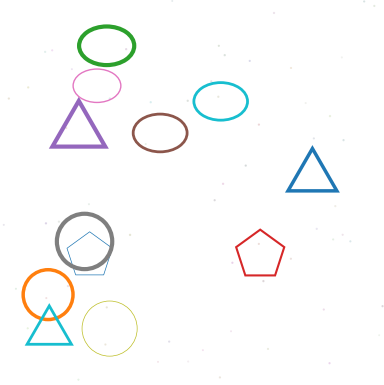[{"shape": "triangle", "thickness": 2.5, "radius": 0.37, "center": [0.811, 0.541]}, {"shape": "pentagon", "thickness": 0.5, "radius": 0.31, "center": [0.233, 0.336]}, {"shape": "circle", "thickness": 2.5, "radius": 0.32, "center": [0.125, 0.235]}, {"shape": "oval", "thickness": 3, "radius": 0.36, "center": [0.277, 0.881]}, {"shape": "pentagon", "thickness": 1.5, "radius": 0.33, "center": [0.676, 0.338]}, {"shape": "triangle", "thickness": 3, "radius": 0.4, "center": [0.205, 0.659]}, {"shape": "oval", "thickness": 2, "radius": 0.35, "center": [0.416, 0.655]}, {"shape": "oval", "thickness": 1, "radius": 0.31, "center": [0.252, 0.777]}, {"shape": "circle", "thickness": 3, "radius": 0.36, "center": [0.22, 0.373]}, {"shape": "circle", "thickness": 0.5, "radius": 0.36, "center": [0.285, 0.147]}, {"shape": "triangle", "thickness": 2, "radius": 0.33, "center": [0.128, 0.139]}, {"shape": "oval", "thickness": 2, "radius": 0.35, "center": [0.573, 0.737]}]